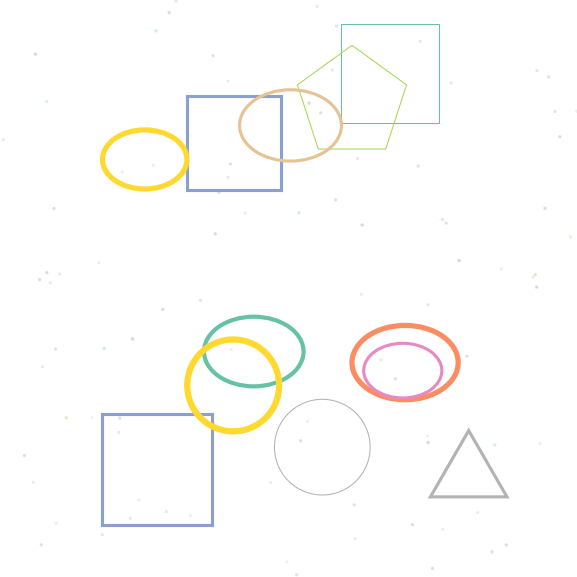[{"shape": "oval", "thickness": 2, "radius": 0.43, "center": [0.439, 0.39]}, {"shape": "square", "thickness": 0.5, "radius": 0.43, "center": [0.675, 0.872]}, {"shape": "oval", "thickness": 2.5, "radius": 0.46, "center": [0.701, 0.371]}, {"shape": "square", "thickness": 1.5, "radius": 0.48, "center": [0.272, 0.186]}, {"shape": "square", "thickness": 1.5, "radius": 0.41, "center": [0.405, 0.752]}, {"shape": "oval", "thickness": 1.5, "radius": 0.34, "center": [0.697, 0.357]}, {"shape": "pentagon", "thickness": 0.5, "radius": 0.5, "center": [0.61, 0.821]}, {"shape": "oval", "thickness": 2.5, "radius": 0.37, "center": [0.251, 0.723]}, {"shape": "circle", "thickness": 3, "radius": 0.4, "center": [0.404, 0.332]}, {"shape": "oval", "thickness": 1.5, "radius": 0.44, "center": [0.503, 0.782]}, {"shape": "triangle", "thickness": 1.5, "radius": 0.38, "center": [0.812, 0.177]}, {"shape": "circle", "thickness": 0.5, "radius": 0.41, "center": [0.558, 0.225]}]